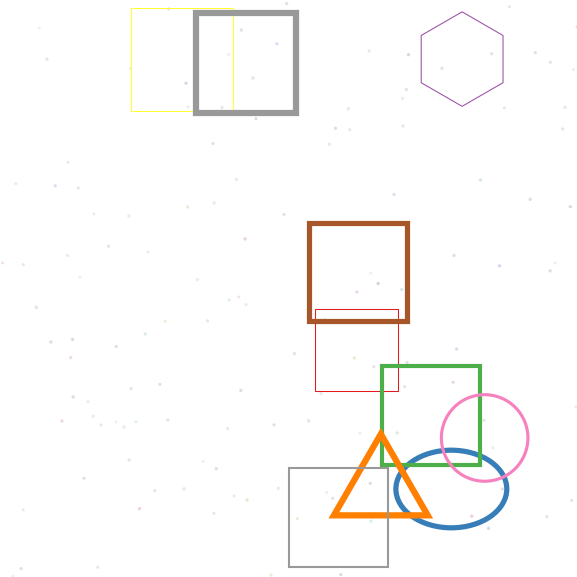[{"shape": "square", "thickness": 0.5, "radius": 0.36, "center": [0.618, 0.393]}, {"shape": "oval", "thickness": 2.5, "radius": 0.48, "center": [0.782, 0.152]}, {"shape": "square", "thickness": 2, "radius": 0.43, "center": [0.746, 0.28]}, {"shape": "hexagon", "thickness": 0.5, "radius": 0.41, "center": [0.8, 0.897]}, {"shape": "triangle", "thickness": 3, "radius": 0.47, "center": [0.659, 0.154]}, {"shape": "square", "thickness": 0.5, "radius": 0.44, "center": [0.316, 0.896]}, {"shape": "square", "thickness": 2.5, "radius": 0.42, "center": [0.621, 0.528]}, {"shape": "circle", "thickness": 1.5, "radius": 0.37, "center": [0.839, 0.241]}, {"shape": "square", "thickness": 1, "radius": 0.43, "center": [0.587, 0.103]}, {"shape": "square", "thickness": 3, "radius": 0.43, "center": [0.426, 0.89]}]